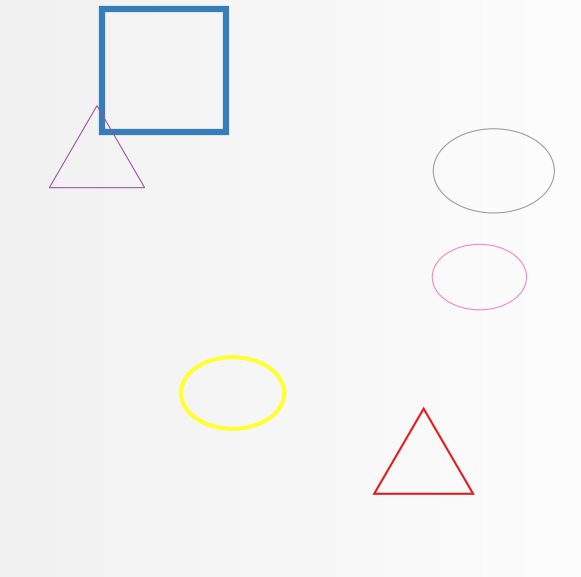[{"shape": "triangle", "thickness": 1, "radius": 0.49, "center": [0.729, 0.193]}, {"shape": "square", "thickness": 3, "radius": 0.53, "center": [0.282, 0.877]}, {"shape": "triangle", "thickness": 0.5, "radius": 0.47, "center": [0.167, 0.722]}, {"shape": "oval", "thickness": 2, "radius": 0.44, "center": [0.4, 0.319]}, {"shape": "oval", "thickness": 0.5, "radius": 0.41, "center": [0.825, 0.519]}, {"shape": "oval", "thickness": 0.5, "radius": 0.52, "center": [0.85, 0.703]}]